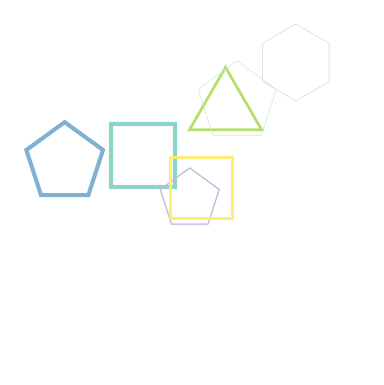[{"shape": "square", "thickness": 3, "radius": 0.41, "center": [0.372, 0.597]}, {"shape": "pentagon", "thickness": 1, "radius": 0.4, "center": [0.493, 0.483]}, {"shape": "pentagon", "thickness": 3, "radius": 0.52, "center": [0.168, 0.578]}, {"shape": "triangle", "thickness": 2, "radius": 0.54, "center": [0.586, 0.717]}, {"shape": "hexagon", "thickness": 0.5, "radius": 0.5, "center": [0.769, 0.838]}, {"shape": "pentagon", "thickness": 0.5, "radius": 0.53, "center": [0.616, 0.735]}, {"shape": "square", "thickness": 2, "radius": 0.4, "center": [0.522, 0.513]}]